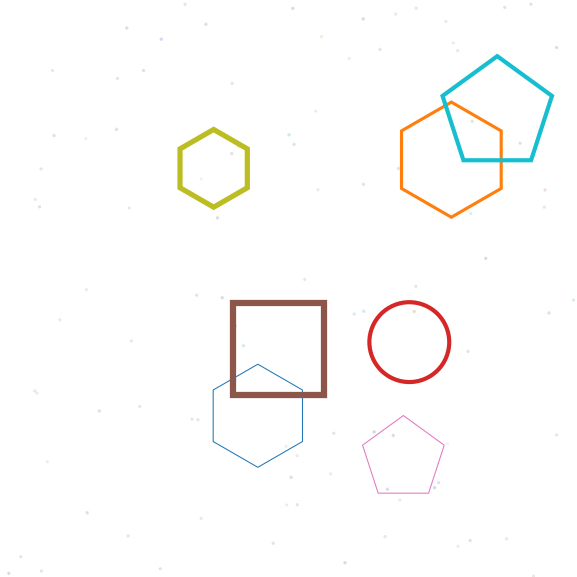[{"shape": "hexagon", "thickness": 0.5, "radius": 0.45, "center": [0.446, 0.279]}, {"shape": "hexagon", "thickness": 1.5, "radius": 0.5, "center": [0.782, 0.723]}, {"shape": "circle", "thickness": 2, "radius": 0.35, "center": [0.709, 0.407]}, {"shape": "square", "thickness": 3, "radius": 0.4, "center": [0.482, 0.395]}, {"shape": "pentagon", "thickness": 0.5, "radius": 0.37, "center": [0.698, 0.205]}, {"shape": "hexagon", "thickness": 2.5, "radius": 0.34, "center": [0.37, 0.708]}, {"shape": "pentagon", "thickness": 2, "radius": 0.5, "center": [0.861, 0.802]}]